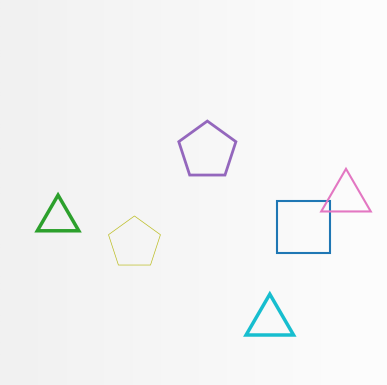[{"shape": "square", "thickness": 1.5, "radius": 0.34, "center": [0.783, 0.41]}, {"shape": "triangle", "thickness": 2.5, "radius": 0.31, "center": [0.15, 0.431]}, {"shape": "pentagon", "thickness": 2, "radius": 0.39, "center": [0.535, 0.608]}, {"shape": "triangle", "thickness": 1.5, "radius": 0.37, "center": [0.893, 0.488]}, {"shape": "pentagon", "thickness": 0.5, "radius": 0.35, "center": [0.347, 0.369]}, {"shape": "triangle", "thickness": 2.5, "radius": 0.35, "center": [0.696, 0.165]}]